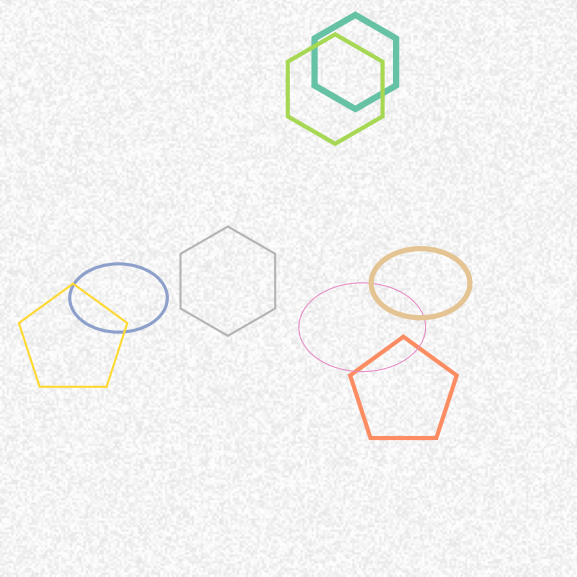[{"shape": "hexagon", "thickness": 3, "radius": 0.41, "center": [0.615, 0.892]}, {"shape": "pentagon", "thickness": 2, "radius": 0.48, "center": [0.699, 0.319]}, {"shape": "oval", "thickness": 1.5, "radius": 0.42, "center": [0.205, 0.483]}, {"shape": "oval", "thickness": 0.5, "radius": 0.55, "center": [0.627, 0.433]}, {"shape": "hexagon", "thickness": 2, "radius": 0.47, "center": [0.58, 0.845]}, {"shape": "pentagon", "thickness": 1, "radius": 0.49, "center": [0.127, 0.409]}, {"shape": "oval", "thickness": 2.5, "radius": 0.43, "center": [0.728, 0.509]}, {"shape": "hexagon", "thickness": 1, "radius": 0.47, "center": [0.395, 0.512]}]